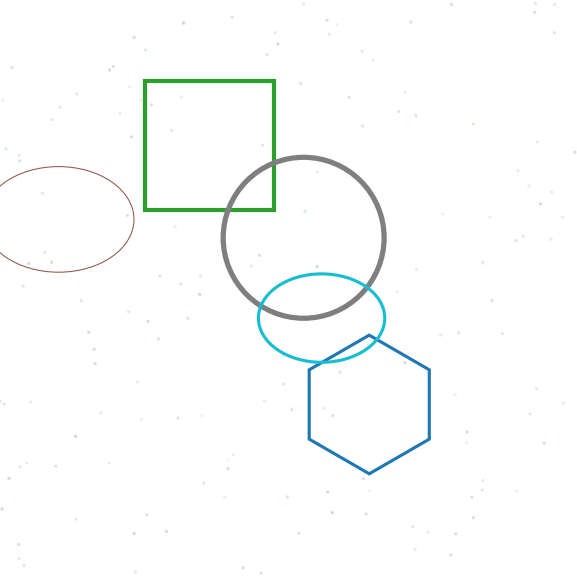[{"shape": "hexagon", "thickness": 1.5, "radius": 0.6, "center": [0.639, 0.299]}, {"shape": "square", "thickness": 2, "radius": 0.56, "center": [0.363, 0.748]}, {"shape": "oval", "thickness": 0.5, "radius": 0.65, "center": [0.101, 0.619]}, {"shape": "circle", "thickness": 2.5, "radius": 0.7, "center": [0.526, 0.587]}, {"shape": "oval", "thickness": 1.5, "radius": 0.55, "center": [0.557, 0.448]}]